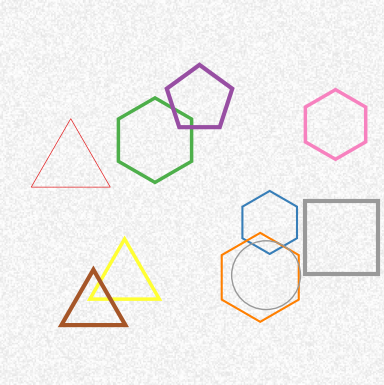[{"shape": "triangle", "thickness": 0.5, "radius": 0.59, "center": [0.184, 0.573]}, {"shape": "hexagon", "thickness": 1.5, "radius": 0.41, "center": [0.701, 0.422]}, {"shape": "hexagon", "thickness": 2.5, "radius": 0.55, "center": [0.403, 0.636]}, {"shape": "pentagon", "thickness": 3, "radius": 0.45, "center": [0.518, 0.742]}, {"shape": "hexagon", "thickness": 1.5, "radius": 0.58, "center": [0.676, 0.28]}, {"shape": "triangle", "thickness": 2.5, "radius": 0.52, "center": [0.324, 0.275]}, {"shape": "triangle", "thickness": 3, "radius": 0.48, "center": [0.243, 0.204]}, {"shape": "hexagon", "thickness": 2.5, "radius": 0.45, "center": [0.872, 0.677]}, {"shape": "square", "thickness": 3, "radius": 0.47, "center": [0.887, 0.384]}, {"shape": "circle", "thickness": 1, "radius": 0.45, "center": [0.691, 0.285]}]